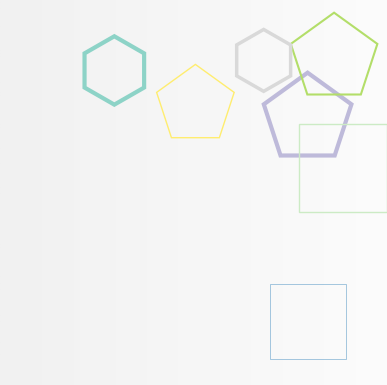[{"shape": "hexagon", "thickness": 3, "radius": 0.44, "center": [0.295, 0.817]}, {"shape": "pentagon", "thickness": 3, "radius": 0.59, "center": [0.794, 0.692]}, {"shape": "square", "thickness": 0.5, "radius": 0.49, "center": [0.796, 0.165]}, {"shape": "pentagon", "thickness": 1.5, "radius": 0.59, "center": [0.862, 0.85]}, {"shape": "hexagon", "thickness": 2.5, "radius": 0.4, "center": [0.68, 0.843]}, {"shape": "square", "thickness": 1, "radius": 0.57, "center": [0.886, 0.563]}, {"shape": "pentagon", "thickness": 1, "radius": 0.53, "center": [0.504, 0.727]}]